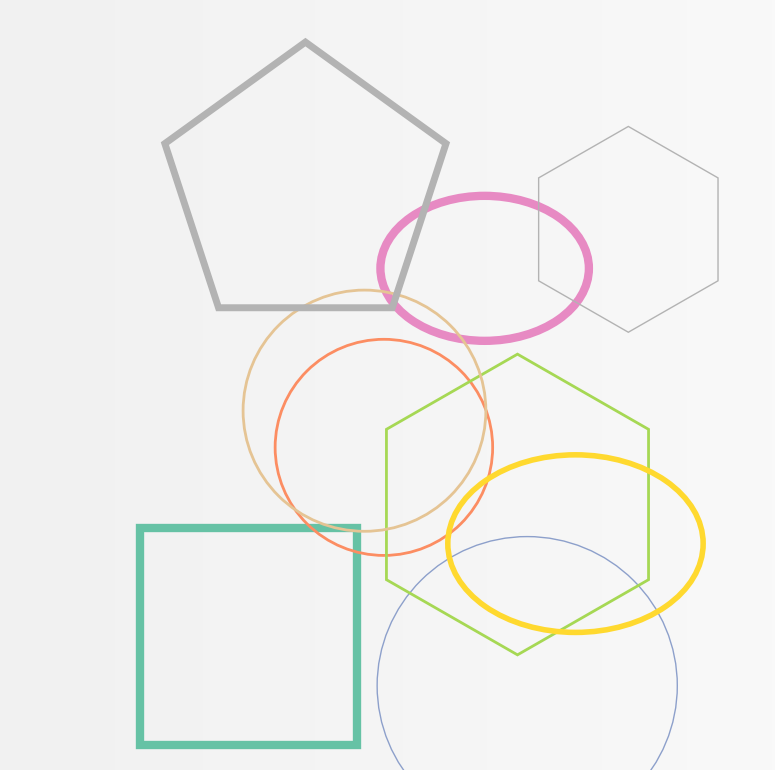[{"shape": "square", "thickness": 3, "radius": 0.7, "center": [0.32, 0.173]}, {"shape": "circle", "thickness": 1, "radius": 0.7, "center": [0.495, 0.419]}, {"shape": "circle", "thickness": 0.5, "radius": 0.97, "center": [0.68, 0.109]}, {"shape": "oval", "thickness": 3, "radius": 0.67, "center": [0.625, 0.652]}, {"shape": "hexagon", "thickness": 1, "radius": 0.98, "center": [0.668, 0.345]}, {"shape": "oval", "thickness": 2, "radius": 0.82, "center": [0.743, 0.294]}, {"shape": "circle", "thickness": 1, "radius": 0.78, "center": [0.47, 0.467]}, {"shape": "pentagon", "thickness": 2.5, "radius": 0.95, "center": [0.394, 0.755]}, {"shape": "hexagon", "thickness": 0.5, "radius": 0.67, "center": [0.811, 0.702]}]